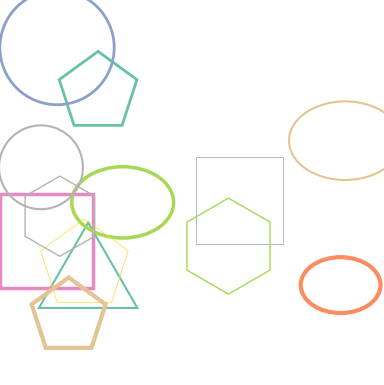[{"shape": "pentagon", "thickness": 2, "radius": 0.53, "center": [0.255, 0.76]}, {"shape": "triangle", "thickness": 1.5, "radius": 0.74, "center": [0.229, 0.274]}, {"shape": "oval", "thickness": 3, "radius": 0.52, "center": [0.885, 0.259]}, {"shape": "circle", "thickness": 2, "radius": 0.74, "center": [0.148, 0.876]}, {"shape": "square", "thickness": 0.5, "radius": 0.57, "center": [0.621, 0.48]}, {"shape": "square", "thickness": 2.5, "radius": 0.61, "center": [0.12, 0.374]}, {"shape": "oval", "thickness": 2.5, "radius": 0.66, "center": [0.319, 0.474]}, {"shape": "hexagon", "thickness": 1, "radius": 0.62, "center": [0.593, 0.361]}, {"shape": "pentagon", "thickness": 0.5, "radius": 0.6, "center": [0.219, 0.312]}, {"shape": "oval", "thickness": 1.5, "radius": 0.73, "center": [0.897, 0.635]}, {"shape": "pentagon", "thickness": 3, "radius": 0.51, "center": [0.178, 0.178]}, {"shape": "hexagon", "thickness": 1, "radius": 0.52, "center": [0.155, 0.438]}, {"shape": "circle", "thickness": 1.5, "radius": 0.54, "center": [0.106, 0.566]}]